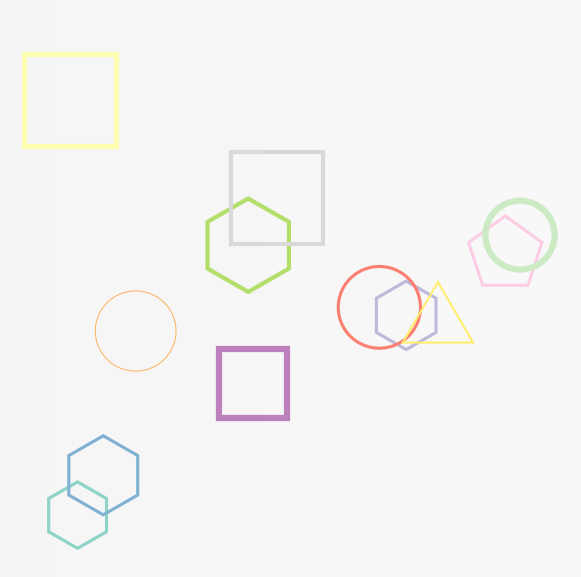[{"shape": "hexagon", "thickness": 1.5, "radius": 0.29, "center": [0.133, 0.107]}, {"shape": "square", "thickness": 2.5, "radius": 0.4, "center": [0.12, 0.827]}, {"shape": "hexagon", "thickness": 1.5, "radius": 0.3, "center": [0.699, 0.453]}, {"shape": "circle", "thickness": 1.5, "radius": 0.35, "center": [0.653, 0.467]}, {"shape": "hexagon", "thickness": 1.5, "radius": 0.34, "center": [0.178, 0.176]}, {"shape": "circle", "thickness": 0.5, "radius": 0.35, "center": [0.233, 0.426]}, {"shape": "hexagon", "thickness": 2, "radius": 0.4, "center": [0.427, 0.575]}, {"shape": "pentagon", "thickness": 1.5, "radius": 0.33, "center": [0.869, 0.559]}, {"shape": "square", "thickness": 2, "radius": 0.4, "center": [0.476, 0.656]}, {"shape": "square", "thickness": 3, "radius": 0.29, "center": [0.435, 0.335]}, {"shape": "circle", "thickness": 3, "radius": 0.3, "center": [0.895, 0.592]}, {"shape": "triangle", "thickness": 1, "radius": 0.35, "center": [0.753, 0.441]}]